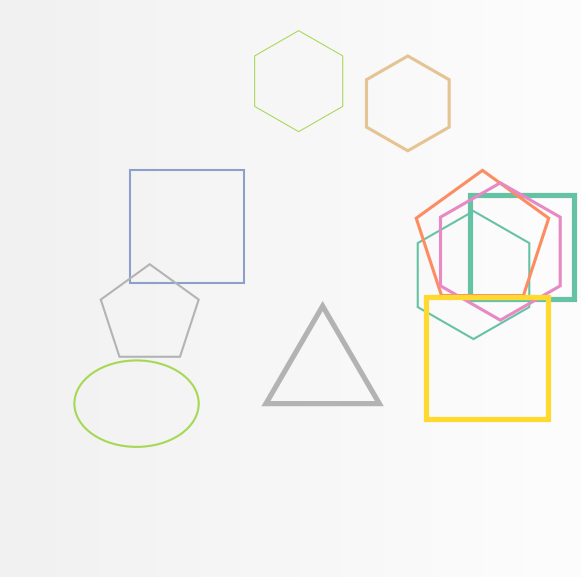[{"shape": "square", "thickness": 2.5, "radius": 0.45, "center": [0.898, 0.571]}, {"shape": "hexagon", "thickness": 1, "radius": 0.55, "center": [0.815, 0.523]}, {"shape": "pentagon", "thickness": 1.5, "radius": 0.6, "center": [0.83, 0.584]}, {"shape": "square", "thickness": 1, "radius": 0.49, "center": [0.322, 0.608]}, {"shape": "hexagon", "thickness": 1.5, "radius": 0.59, "center": [0.861, 0.564]}, {"shape": "hexagon", "thickness": 0.5, "radius": 0.44, "center": [0.514, 0.859]}, {"shape": "oval", "thickness": 1, "radius": 0.53, "center": [0.235, 0.3]}, {"shape": "square", "thickness": 2.5, "radius": 0.53, "center": [0.838, 0.379]}, {"shape": "hexagon", "thickness": 1.5, "radius": 0.41, "center": [0.702, 0.82]}, {"shape": "triangle", "thickness": 2.5, "radius": 0.56, "center": [0.555, 0.357]}, {"shape": "pentagon", "thickness": 1, "radius": 0.44, "center": [0.258, 0.453]}]